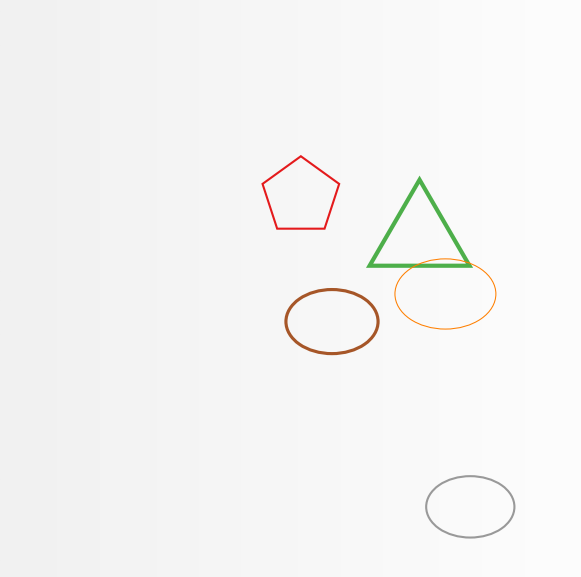[{"shape": "pentagon", "thickness": 1, "radius": 0.35, "center": [0.518, 0.659]}, {"shape": "triangle", "thickness": 2, "radius": 0.5, "center": [0.722, 0.589]}, {"shape": "oval", "thickness": 0.5, "radius": 0.43, "center": [0.766, 0.49]}, {"shape": "oval", "thickness": 1.5, "radius": 0.4, "center": [0.571, 0.442]}, {"shape": "oval", "thickness": 1, "radius": 0.38, "center": [0.809, 0.121]}]